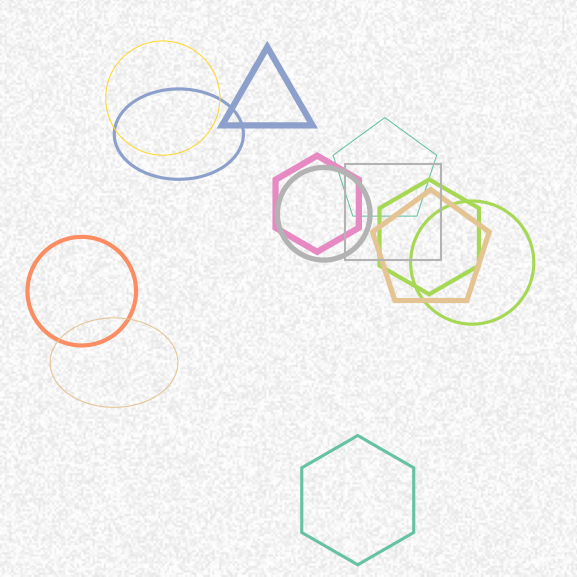[{"shape": "pentagon", "thickness": 0.5, "radius": 0.47, "center": [0.666, 0.701]}, {"shape": "hexagon", "thickness": 1.5, "radius": 0.56, "center": [0.619, 0.133]}, {"shape": "circle", "thickness": 2, "radius": 0.47, "center": [0.142, 0.495]}, {"shape": "oval", "thickness": 1.5, "radius": 0.56, "center": [0.31, 0.767]}, {"shape": "triangle", "thickness": 3, "radius": 0.45, "center": [0.463, 0.827]}, {"shape": "hexagon", "thickness": 3, "radius": 0.42, "center": [0.549, 0.646]}, {"shape": "hexagon", "thickness": 2, "radius": 0.5, "center": [0.743, 0.589]}, {"shape": "circle", "thickness": 1.5, "radius": 0.53, "center": [0.818, 0.544]}, {"shape": "circle", "thickness": 0.5, "radius": 0.49, "center": [0.282, 0.829]}, {"shape": "oval", "thickness": 0.5, "radius": 0.55, "center": [0.197, 0.371]}, {"shape": "pentagon", "thickness": 2.5, "radius": 0.53, "center": [0.746, 0.565]}, {"shape": "square", "thickness": 1, "radius": 0.42, "center": [0.681, 0.632]}, {"shape": "circle", "thickness": 2.5, "radius": 0.4, "center": [0.561, 0.629]}]